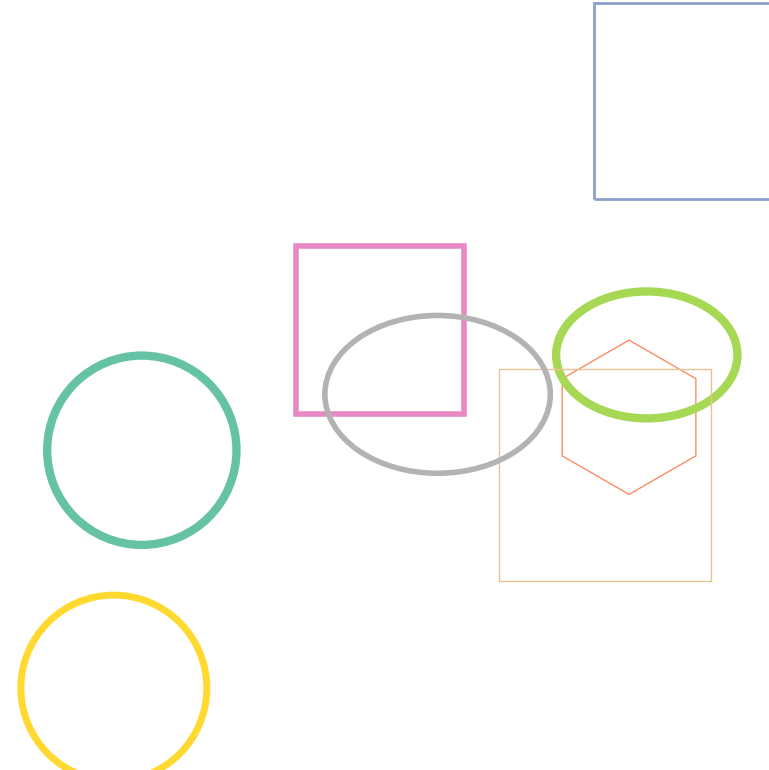[{"shape": "circle", "thickness": 3, "radius": 0.61, "center": [0.184, 0.415]}, {"shape": "hexagon", "thickness": 0.5, "radius": 0.5, "center": [0.817, 0.458]}, {"shape": "square", "thickness": 1, "radius": 0.63, "center": [0.898, 0.869]}, {"shape": "square", "thickness": 2, "radius": 0.55, "center": [0.493, 0.572]}, {"shape": "oval", "thickness": 3, "radius": 0.59, "center": [0.84, 0.539]}, {"shape": "circle", "thickness": 2.5, "radius": 0.6, "center": [0.148, 0.106]}, {"shape": "square", "thickness": 0.5, "radius": 0.69, "center": [0.785, 0.383]}, {"shape": "oval", "thickness": 2, "radius": 0.73, "center": [0.568, 0.488]}]